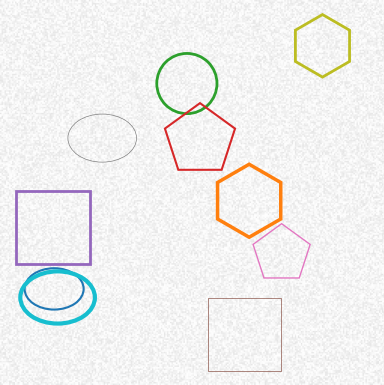[{"shape": "oval", "thickness": 1.5, "radius": 0.38, "center": [0.141, 0.25]}, {"shape": "hexagon", "thickness": 2.5, "radius": 0.47, "center": [0.647, 0.479]}, {"shape": "circle", "thickness": 2, "radius": 0.39, "center": [0.485, 0.783]}, {"shape": "pentagon", "thickness": 1.5, "radius": 0.48, "center": [0.519, 0.636]}, {"shape": "square", "thickness": 2, "radius": 0.48, "center": [0.138, 0.41]}, {"shape": "square", "thickness": 0.5, "radius": 0.47, "center": [0.635, 0.132]}, {"shape": "pentagon", "thickness": 1, "radius": 0.39, "center": [0.731, 0.341]}, {"shape": "oval", "thickness": 0.5, "radius": 0.45, "center": [0.265, 0.641]}, {"shape": "hexagon", "thickness": 2, "radius": 0.41, "center": [0.838, 0.881]}, {"shape": "oval", "thickness": 3, "radius": 0.48, "center": [0.15, 0.227]}]